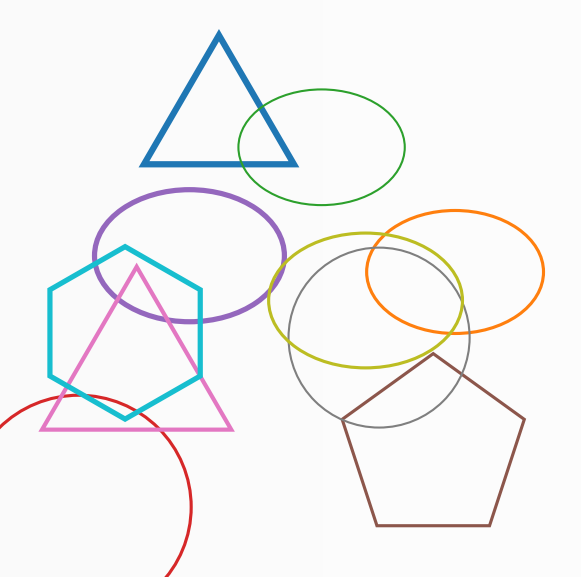[{"shape": "triangle", "thickness": 3, "radius": 0.74, "center": [0.377, 0.789]}, {"shape": "oval", "thickness": 1.5, "radius": 0.76, "center": [0.783, 0.528]}, {"shape": "oval", "thickness": 1, "radius": 0.72, "center": [0.553, 0.744]}, {"shape": "circle", "thickness": 1.5, "radius": 0.97, "center": [0.135, 0.121]}, {"shape": "oval", "thickness": 2.5, "radius": 0.82, "center": [0.326, 0.556]}, {"shape": "pentagon", "thickness": 1.5, "radius": 0.82, "center": [0.745, 0.222]}, {"shape": "triangle", "thickness": 2, "radius": 0.94, "center": [0.235, 0.349]}, {"shape": "circle", "thickness": 1, "radius": 0.78, "center": [0.652, 0.415]}, {"shape": "oval", "thickness": 1.5, "radius": 0.83, "center": [0.629, 0.479]}, {"shape": "hexagon", "thickness": 2.5, "radius": 0.75, "center": [0.215, 0.423]}]